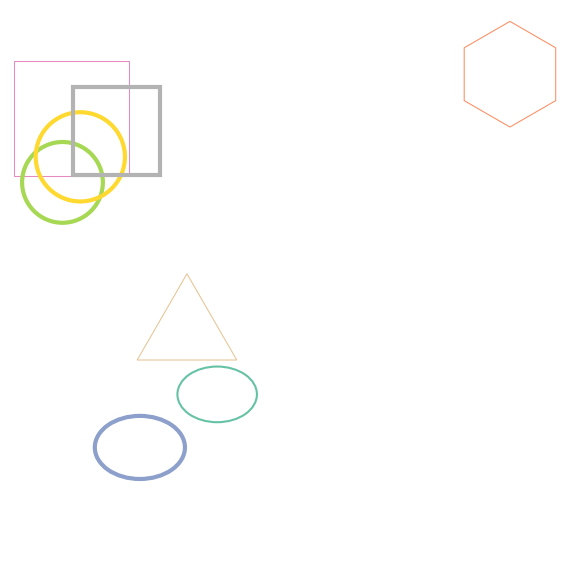[{"shape": "oval", "thickness": 1, "radius": 0.34, "center": [0.376, 0.316]}, {"shape": "hexagon", "thickness": 0.5, "radius": 0.46, "center": [0.883, 0.871]}, {"shape": "oval", "thickness": 2, "radius": 0.39, "center": [0.242, 0.224]}, {"shape": "square", "thickness": 0.5, "radius": 0.5, "center": [0.123, 0.793]}, {"shape": "circle", "thickness": 2, "radius": 0.35, "center": [0.108, 0.683]}, {"shape": "circle", "thickness": 2, "radius": 0.39, "center": [0.139, 0.728]}, {"shape": "triangle", "thickness": 0.5, "radius": 0.5, "center": [0.324, 0.426]}, {"shape": "square", "thickness": 2, "radius": 0.38, "center": [0.202, 0.772]}]